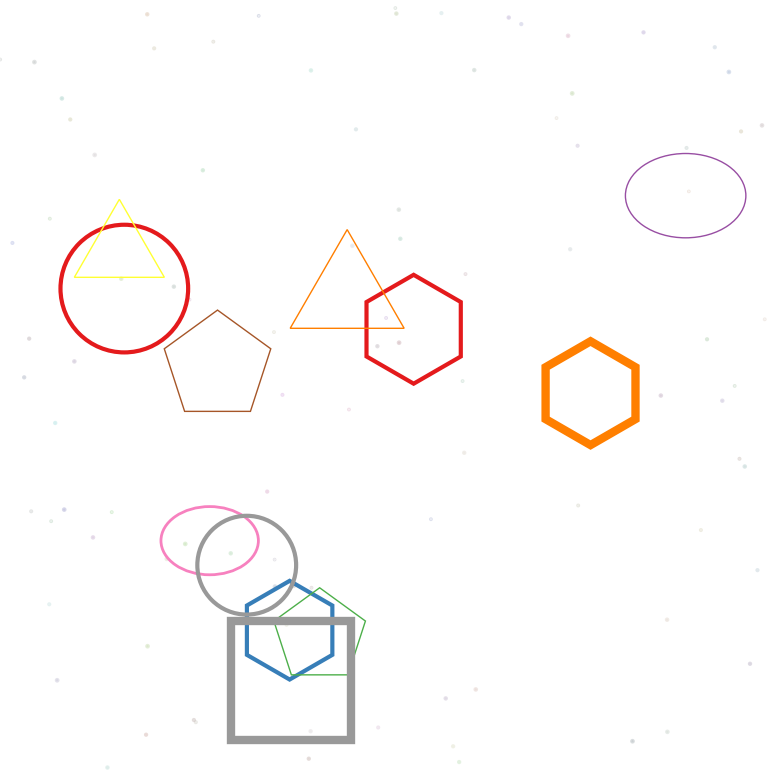[{"shape": "circle", "thickness": 1.5, "radius": 0.41, "center": [0.161, 0.625]}, {"shape": "hexagon", "thickness": 1.5, "radius": 0.35, "center": [0.537, 0.572]}, {"shape": "hexagon", "thickness": 1.5, "radius": 0.32, "center": [0.376, 0.182]}, {"shape": "pentagon", "thickness": 0.5, "radius": 0.31, "center": [0.415, 0.174]}, {"shape": "oval", "thickness": 0.5, "radius": 0.39, "center": [0.89, 0.746]}, {"shape": "triangle", "thickness": 0.5, "radius": 0.43, "center": [0.451, 0.616]}, {"shape": "hexagon", "thickness": 3, "radius": 0.34, "center": [0.767, 0.489]}, {"shape": "triangle", "thickness": 0.5, "radius": 0.34, "center": [0.155, 0.674]}, {"shape": "pentagon", "thickness": 0.5, "radius": 0.36, "center": [0.282, 0.525]}, {"shape": "oval", "thickness": 1, "radius": 0.32, "center": [0.272, 0.298]}, {"shape": "circle", "thickness": 1.5, "radius": 0.32, "center": [0.32, 0.266]}, {"shape": "square", "thickness": 3, "radius": 0.39, "center": [0.378, 0.116]}]